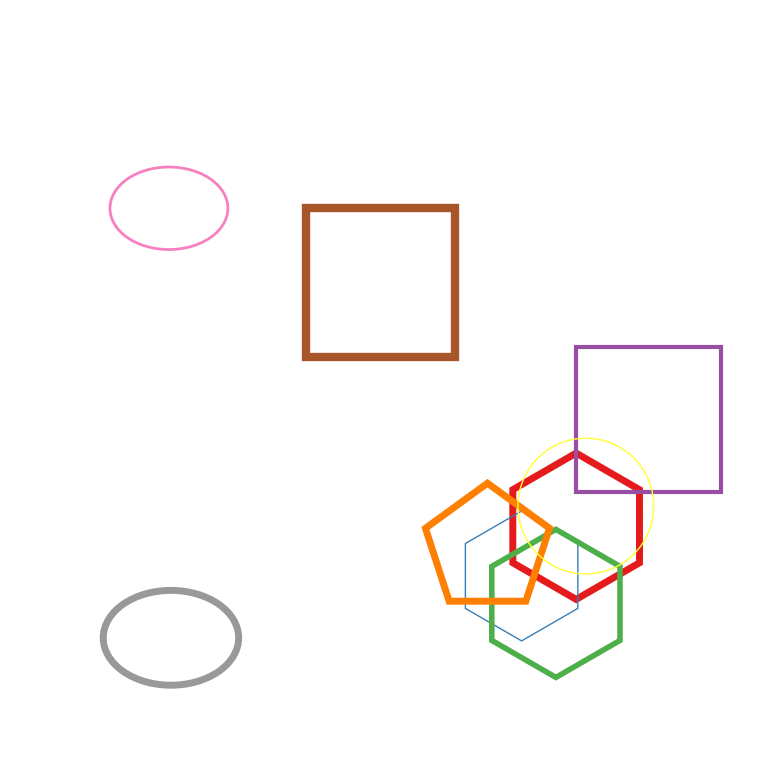[{"shape": "hexagon", "thickness": 2.5, "radius": 0.47, "center": [0.748, 0.317]}, {"shape": "hexagon", "thickness": 0.5, "radius": 0.42, "center": [0.677, 0.252]}, {"shape": "hexagon", "thickness": 2, "radius": 0.48, "center": [0.722, 0.216]}, {"shape": "square", "thickness": 1.5, "radius": 0.47, "center": [0.843, 0.455]}, {"shape": "pentagon", "thickness": 2.5, "radius": 0.42, "center": [0.633, 0.288]}, {"shape": "circle", "thickness": 0.5, "radius": 0.44, "center": [0.761, 0.343]}, {"shape": "square", "thickness": 3, "radius": 0.48, "center": [0.494, 0.634]}, {"shape": "oval", "thickness": 1, "radius": 0.38, "center": [0.219, 0.73]}, {"shape": "oval", "thickness": 2.5, "radius": 0.44, "center": [0.222, 0.172]}]